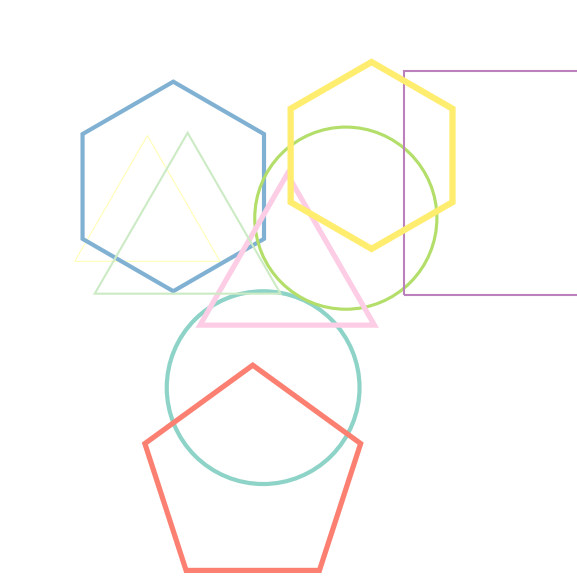[{"shape": "circle", "thickness": 2, "radius": 0.83, "center": [0.456, 0.328]}, {"shape": "triangle", "thickness": 0.5, "radius": 0.73, "center": [0.255, 0.619]}, {"shape": "pentagon", "thickness": 2.5, "radius": 0.98, "center": [0.438, 0.17]}, {"shape": "hexagon", "thickness": 2, "radius": 0.91, "center": [0.3, 0.676]}, {"shape": "circle", "thickness": 1.5, "radius": 0.79, "center": [0.599, 0.621]}, {"shape": "triangle", "thickness": 2.5, "radius": 0.87, "center": [0.497, 0.523]}, {"shape": "square", "thickness": 1, "radius": 0.97, "center": [0.893, 0.683]}, {"shape": "triangle", "thickness": 1, "radius": 0.93, "center": [0.325, 0.583]}, {"shape": "hexagon", "thickness": 3, "radius": 0.81, "center": [0.643, 0.73]}]